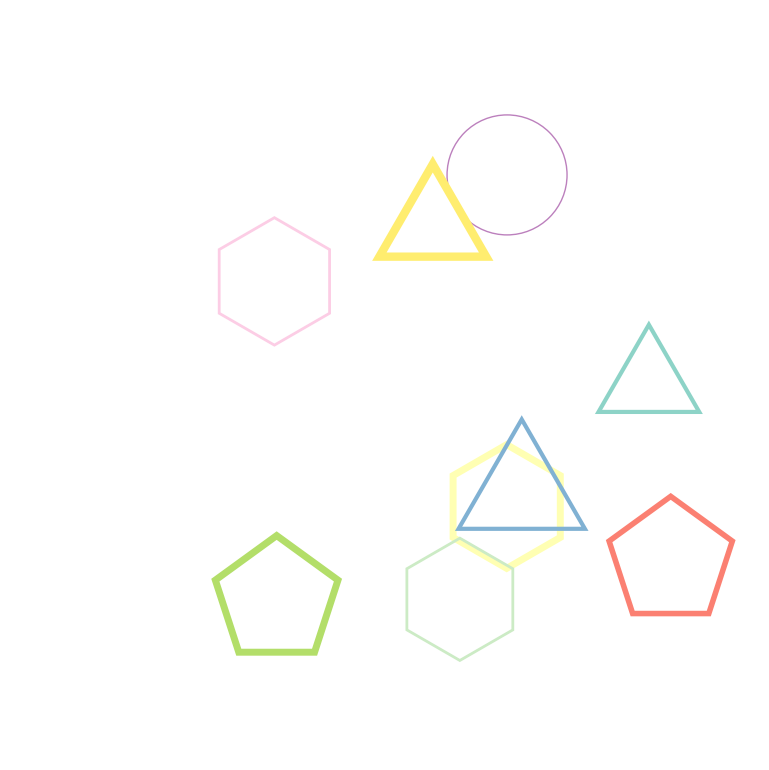[{"shape": "triangle", "thickness": 1.5, "radius": 0.38, "center": [0.843, 0.503]}, {"shape": "hexagon", "thickness": 2.5, "radius": 0.4, "center": [0.658, 0.342]}, {"shape": "pentagon", "thickness": 2, "radius": 0.42, "center": [0.871, 0.271]}, {"shape": "triangle", "thickness": 1.5, "radius": 0.47, "center": [0.678, 0.361]}, {"shape": "pentagon", "thickness": 2.5, "radius": 0.42, "center": [0.359, 0.221]}, {"shape": "hexagon", "thickness": 1, "radius": 0.41, "center": [0.356, 0.635]}, {"shape": "circle", "thickness": 0.5, "radius": 0.39, "center": [0.659, 0.773]}, {"shape": "hexagon", "thickness": 1, "radius": 0.4, "center": [0.597, 0.222]}, {"shape": "triangle", "thickness": 3, "radius": 0.4, "center": [0.562, 0.707]}]